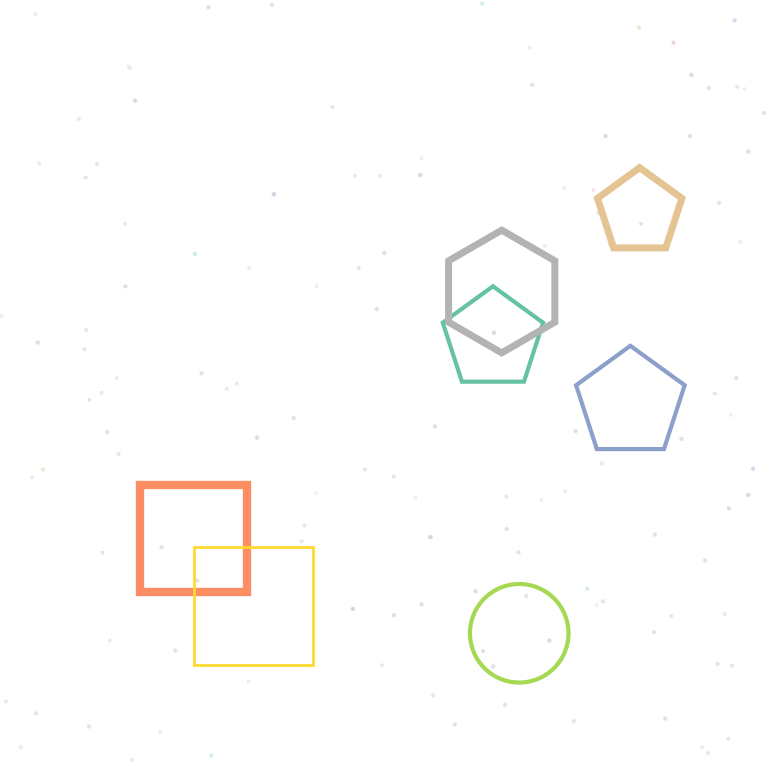[{"shape": "pentagon", "thickness": 1.5, "radius": 0.34, "center": [0.64, 0.56]}, {"shape": "square", "thickness": 3, "radius": 0.35, "center": [0.251, 0.3]}, {"shape": "pentagon", "thickness": 1.5, "radius": 0.37, "center": [0.819, 0.477]}, {"shape": "circle", "thickness": 1.5, "radius": 0.32, "center": [0.674, 0.178]}, {"shape": "square", "thickness": 1, "radius": 0.38, "center": [0.329, 0.213]}, {"shape": "pentagon", "thickness": 2.5, "radius": 0.29, "center": [0.831, 0.725]}, {"shape": "hexagon", "thickness": 2.5, "radius": 0.4, "center": [0.652, 0.621]}]